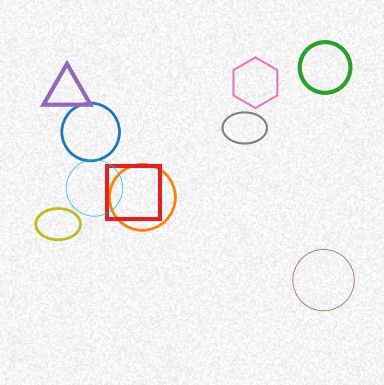[{"shape": "circle", "thickness": 2, "radius": 0.37, "center": [0.235, 0.657]}, {"shape": "circle", "thickness": 2, "radius": 0.43, "center": [0.37, 0.487]}, {"shape": "circle", "thickness": 3, "radius": 0.33, "center": [0.844, 0.825]}, {"shape": "square", "thickness": 3, "radius": 0.35, "center": [0.346, 0.501]}, {"shape": "triangle", "thickness": 3, "radius": 0.35, "center": [0.174, 0.763]}, {"shape": "circle", "thickness": 0.5, "radius": 0.4, "center": [0.84, 0.272]}, {"shape": "hexagon", "thickness": 1.5, "radius": 0.33, "center": [0.663, 0.785]}, {"shape": "oval", "thickness": 1.5, "radius": 0.29, "center": [0.636, 0.668]}, {"shape": "oval", "thickness": 2, "radius": 0.29, "center": [0.151, 0.418]}, {"shape": "circle", "thickness": 0.5, "radius": 0.37, "center": [0.245, 0.512]}]